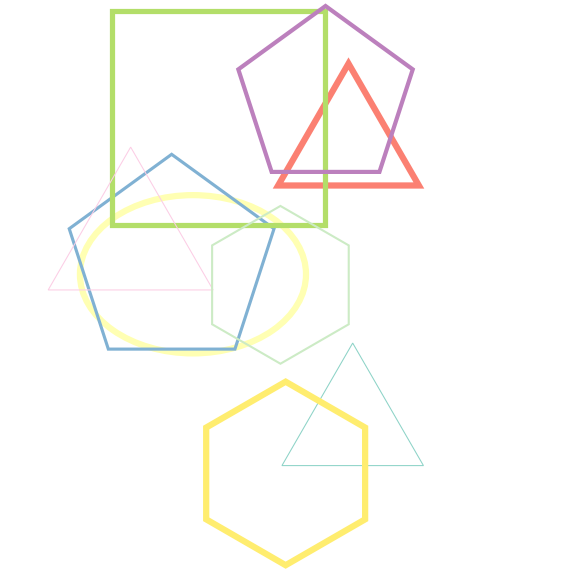[{"shape": "triangle", "thickness": 0.5, "radius": 0.71, "center": [0.611, 0.264]}, {"shape": "oval", "thickness": 3, "radius": 0.98, "center": [0.334, 0.524]}, {"shape": "triangle", "thickness": 3, "radius": 0.7, "center": [0.603, 0.748]}, {"shape": "pentagon", "thickness": 1.5, "radius": 0.93, "center": [0.297, 0.545]}, {"shape": "square", "thickness": 2.5, "radius": 0.92, "center": [0.378, 0.795]}, {"shape": "triangle", "thickness": 0.5, "radius": 0.82, "center": [0.226, 0.58]}, {"shape": "pentagon", "thickness": 2, "radius": 0.79, "center": [0.564, 0.83]}, {"shape": "hexagon", "thickness": 1, "radius": 0.68, "center": [0.486, 0.506]}, {"shape": "hexagon", "thickness": 3, "radius": 0.79, "center": [0.495, 0.179]}]